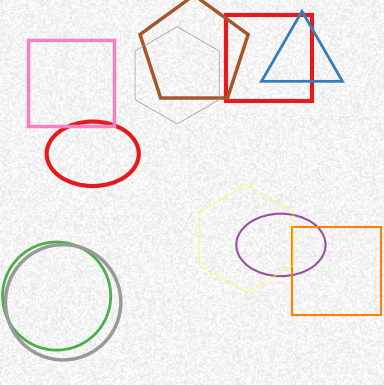[{"shape": "square", "thickness": 3, "radius": 0.56, "center": [0.699, 0.849]}, {"shape": "oval", "thickness": 3, "radius": 0.6, "center": [0.241, 0.6]}, {"shape": "triangle", "thickness": 2, "radius": 0.61, "center": [0.784, 0.849]}, {"shape": "circle", "thickness": 2, "radius": 0.7, "center": [0.147, 0.231]}, {"shape": "oval", "thickness": 1.5, "radius": 0.58, "center": [0.73, 0.364]}, {"shape": "square", "thickness": 1.5, "radius": 0.58, "center": [0.874, 0.296]}, {"shape": "hexagon", "thickness": 0.5, "radius": 0.7, "center": [0.64, 0.38]}, {"shape": "pentagon", "thickness": 2.5, "radius": 0.74, "center": [0.504, 0.865]}, {"shape": "square", "thickness": 2.5, "radius": 0.56, "center": [0.186, 0.783]}, {"shape": "hexagon", "thickness": 0.5, "radius": 0.63, "center": [0.46, 0.804]}, {"shape": "circle", "thickness": 2.5, "radius": 0.75, "center": [0.164, 0.215]}]